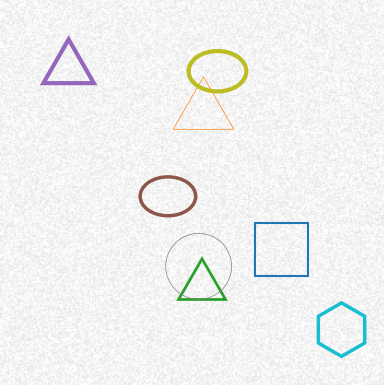[{"shape": "square", "thickness": 1.5, "radius": 0.34, "center": [0.73, 0.351]}, {"shape": "triangle", "thickness": 0.5, "radius": 0.45, "center": [0.528, 0.71]}, {"shape": "triangle", "thickness": 2, "radius": 0.35, "center": [0.525, 0.257]}, {"shape": "triangle", "thickness": 3, "radius": 0.38, "center": [0.178, 0.822]}, {"shape": "oval", "thickness": 2.5, "radius": 0.36, "center": [0.436, 0.49]}, {"shape": "circle", "thickness": 0.5, "radius": 0.43, "center": [0.516, 0.308]}, {"shape": "oval", "thickness": 3, "radius": 0.37, "center": [0.565, 0.815]}, {"shape": "hexagon", "thickness": 2.5, "radius": 0.35, "center": [0.887, 0.144]}]